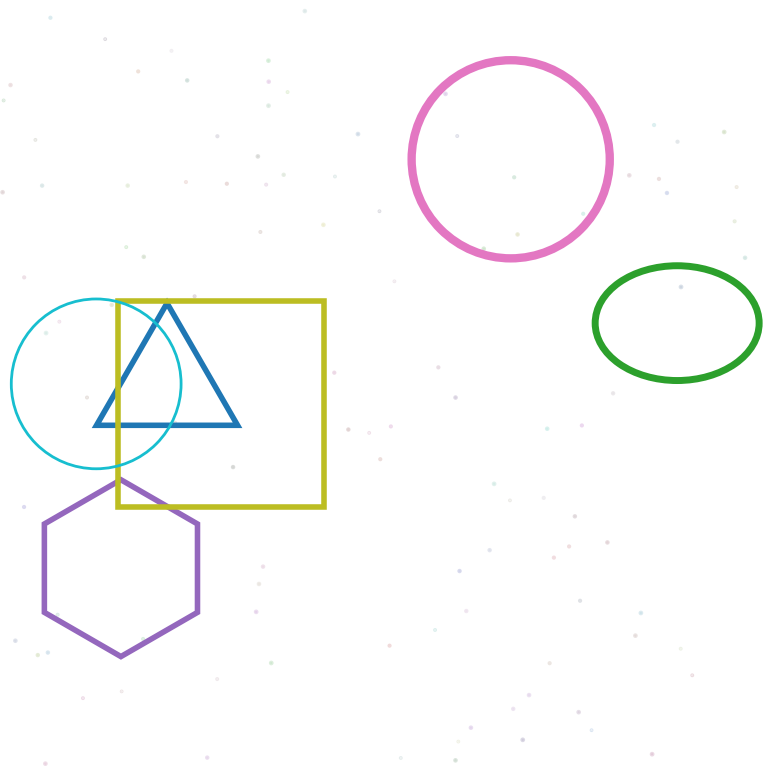[{"shape": "triangle", "thickness": 2, "radius": 0.53, "center": [0.217, 0.501]}, {"shape": "oval", "thickness": 2.5, "radius": 0.53, "center": [0.879, 0.58]}, {"shape": "hexagon", "thickness": 2, "radius": 0.57, "center": [0.157, 0.262]}, {"shape": "circle", "thickness": 3, "radius": 0.64, "center": [0.663, 0.793]}, {"shape": "square", "thickness": 2, "radius": 0.67, "center": [0.287, 0.475]}, {"shape": "circle", "thickness": 1, "radius": 0.55, "center": [0.125, 0.501]}]